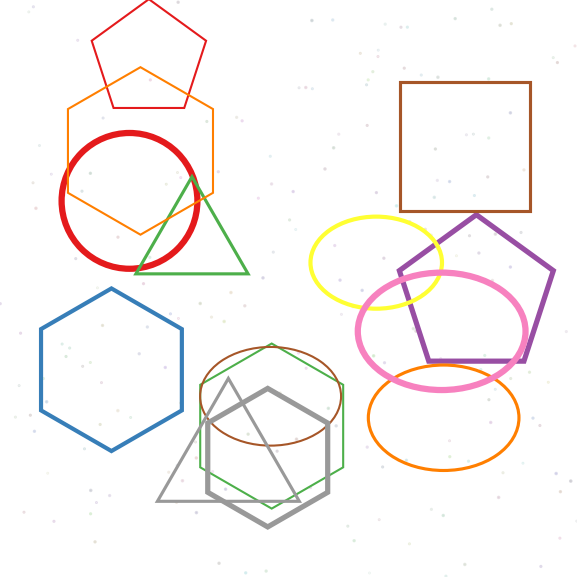[{"shape": "circle", "thickness": 3, "radius": 0.59, "center": [0.224, 0.651]}, {"shape": "pentagon", "thickness": 1, "radius": 0.52, "center": [0.258, 0.896]}, {"shape": "hexagon", "thickness": 2, "radius": 0.7, "center": [0.193, 0.359]}, {"shape": "hexagon", "thickness": 1, "radius": 0.71, "center": [0.47, 0.261]}, {"shape": "triangle", "thickness": 1.5, "radius": 0.56, "center": [0.332, 0.581]}, {"shape": "pentagon", "thickness": 2.5, "radius": 0.7, "center": [0.825, 0.487]}, {"shape": "oval", "thickness": 1.5, "radius": 0.65, "center": [0.768, 0.276]}, {"shape": "hexagon", "thickness": 1, "radius": 0.73, "center": [0.243, 0.738]}, {"shape": "oval", "thickness": 2, "radius": 0.57, "center": [0.651, 0.544]}, {"shape": "oval", "thickness": 1, "radius": 0.61, "center": [0.469, 0.313]}, {"shape": "square", "thickness": 1.5, "radius": 0.56, "center": [0.805, 0.746]}, {"shape": "oval", "thickness": 3, "radius": 0.73, "center": [0.765, 0.425]}, {"shape": "triangle", "thickness": 1.5, "radius": 0.71, "center": [0.395, 0.202]}, {"shape": "hexagon", "thickness": 2.5, "radius": 0.6, "center": [0.464, 0.207]}]